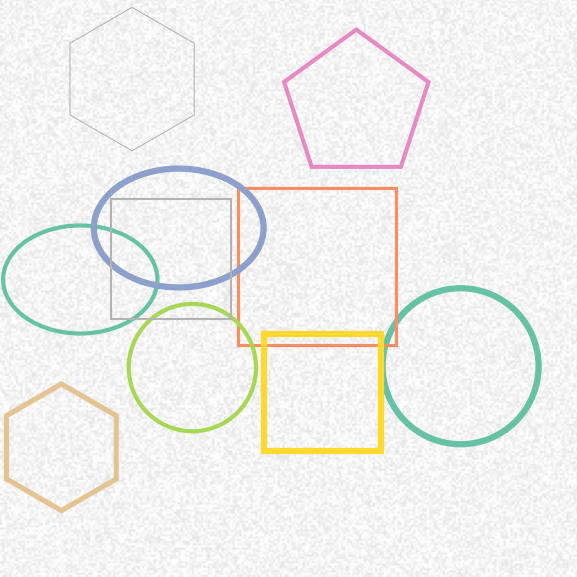[{"shape": "circle", "thickness": 3, "radius": 0.68, "center": [0.798, 0.365]}, {"shape": "oval", "thickness": 2, "radius": 0.67, "center": [0.139, 0.515]}, {"shape": "square", "thickness": 1.5, "radius": 0.68, "center": [0.548, 0.538]}, {"shape": "oval", "thickness": 3, "radius": 0.73, "center": [0.309, 0.604]}, {"shape": "pentagon", "thickness": 2, "radius": 0.66, "center": [0.617, 0.817]}, {"shape": "circle", "thickness": 2, "radius": 0.55, "center": [0.333, 0.363]}, {"shape": "square", "thickness": 3, "radius": 0.51, "center": [0.559, 0.319]}, {"shape": "hexagon", "thickness": 2.5, "radius": 0.55, "center": [0.106, 0.225]}, {"shape": "square", "thickness": 1, "radius": 0.52, "center": [0.296, 0.551]}, {"shape": "hexagon", "thickness": 0.5, "radius": 0.62, "center": [0.229, 0.862]}]